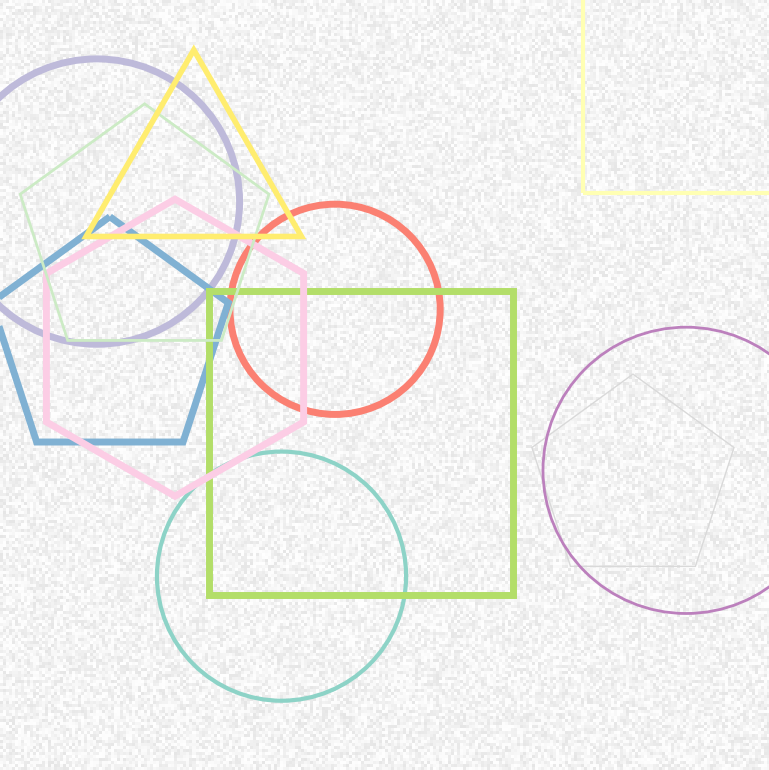[{"shape": "circle", "thickness": 1.5, "radius": 0.81, "center": [0.366, 0.252]}, {"shape": "square", "thickness": 1.5, "radius": 0.67, "center": [0.89, 0.883]}, {"shape": "circle", "thickness": 2.5, "radius": 0.93, "center": [0.126, 0.738]}, {"shape": "circle", "thickness": 2.5, "radius": 0.68, "center": [0.435, 0.598]}, {"shape": "pentagon", "thickness": 2.5, "radius": 0.81, "center": [0.143, 0.557]}, {"shape": "square", "thickness": 2.5, "radius": 0.99, "center": [0.469, 0.425]}, {"shape": "hexagon", "thickness": 2.5, "radius": 0.96, "center": [0.227, 0.548]}, {"shape": "pentagon", "thickness": 0.5, "radius": 0.69, "center": [0.822, 0.376]}, {"shape": "circle", "thickness": 1, "radius": 0.93, "center": [0.891, 0.389]}, {"shape": "pentagon", "thickness": 1, "radius": 0.85, "center": [0.188, 0.695]}, {"shape": "triangle", "thickness": 2, "radius": 0.81, "center": [0.252, 0.774]}]